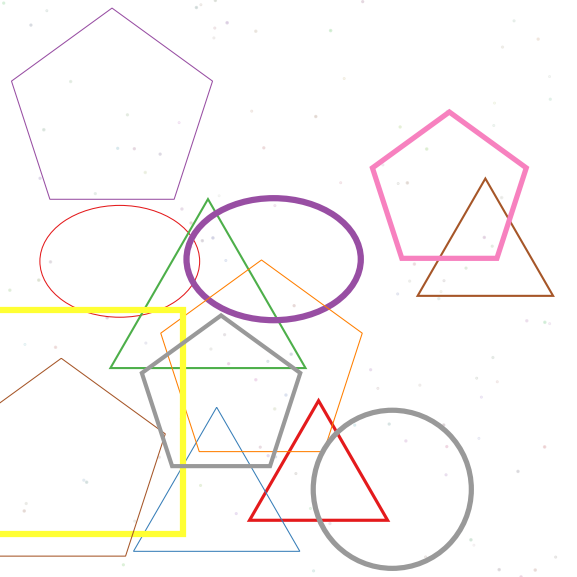[{"shape": "triangle", "thickness": 1.5, "radius": 0.69, "center": [0.552, 0.167]}, {"shape": "oval", "thickness": 0.5, "radius": 0.69, "center": [0.207, 0.547]}, {"shape": "triangle", "thickness": 0.5, "radius": 0.83, "center": [0.375, 0.128]}, {"shape": "triangle", "thickness": 1, "radius": 0.98, "center": [0.36, 0.459]}, {"shape": "oval", "thickness": 3, "radius": 0.75, "center": [0.474, 0.55]}, {"shape": "pentagon", "thickness": 0.5, "radius": 0.92, "center": [0.194, 0.802]}, {"shape": "pentagon", "thickness": 0.5, "radius": 0.92, "center": [0.453, 0.366]}, {"shape": "square", "thickness": 3, "radius": 0.97, "center": [0.123, 0.269]}, {"shape": "triangle", "thickness": 1, "radius": 0.68, "center": [0.84, 0.555]}, {"shape": "pentagon", "thickness": 0.5, "radius": 0.95, "center": [0.106, 0.189]}, {"shape": "pentagon", "thickness": 2.5, "radius": 0.7, "center": [0.778, 0.665]}, {"shape": "pentagon", "thickness": 2, "radius": 0.72, "center": [0.383, 0.309]}, {"shape": "circle", "thickness": 2.5, "radius": 0.68, "center": [0.679, 0.152]}]